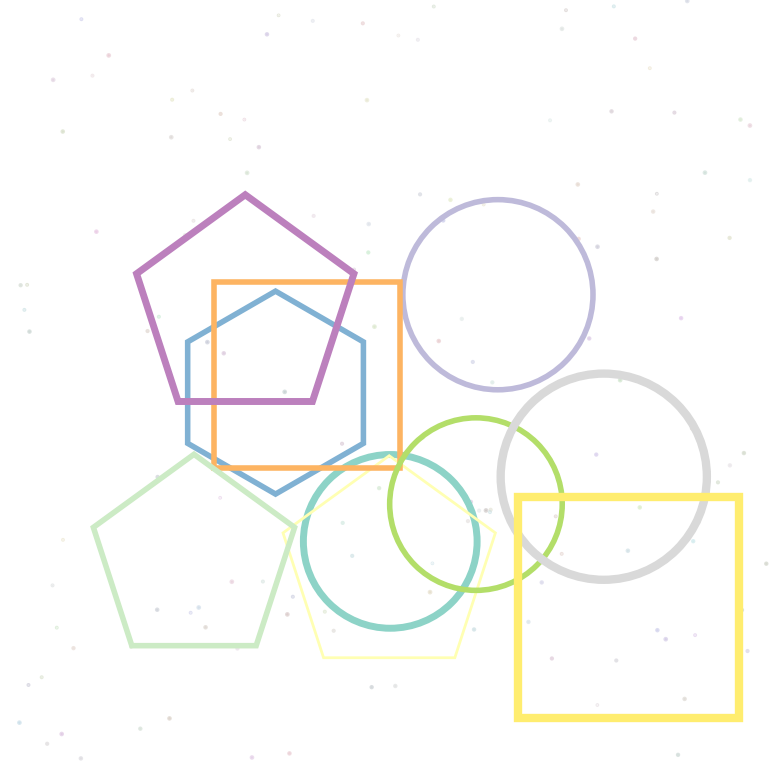[{"shape": "circle", "thickness": 2.5, "radius": 0.56, "center": [0.507, 0.297]}, {"shape": "pentagon", "thickness": 1, "radius": 0.73, "center": [0.505, 0.263]}, {"shape": "circle", "thickness": 2, "radius": 0.62, "center": [0.647, 0.617]}, {"shape": "hexagon", "thickness": 2, "radius": 0.66, "center": [0.358, 0.49]}, {"shape": "square", "thickness": 2, "radius": 0.6, "center": [0.399, 0.513]}, {"shape": "circle", "thickness": 2, "radius": 0.56, "center": [0.618, 0.345]}, {"shape": "circle", "thickness": 3, "radius": 0.67, "center": [0.784, 0.381]}, {"shape": "pentagon", "thickness": 2.5, "radius": 0.74, "center": [0.319, 0.599]}, {"shape": "pentagon", "thickness": 2, "radius": 0.69, "center": [0.252, 0.273]}, {"shape": "square", "thickness": 3, "radius": 0.72, "center": [0.816, 0.211]}]